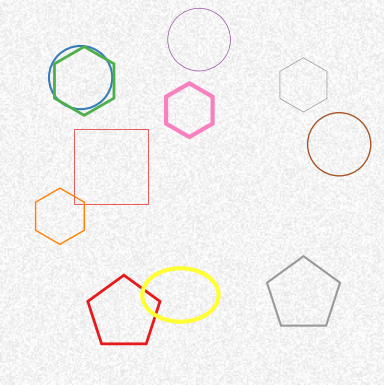[{"shape": "square", "thickness": 0.5, "radius": 0.48, "center": [0.289, 0.568]}, {"shape": "pentagon", "thickness": 2, "radius": 0.49, "center": [0.322, 0.187]}, {"shape": "circle", "thickness": 1.5, "radius": 0.41, "center": [0.209, 0.799]}, {"shape": "hexagon", "thickness": 2, "radius": 0.45, "center": [0.219, 0.79]}, {"shape": "circle", "thickness": 0.5, "radius": 0.41, "center": [0.517, 0.897]}, {"shape": "hexagon", "thickness": 1, "radius": 0.36, "center": [0.156, 0.438]}, {"shape": "oval", "thickness": 3, "radius": 0.5, "center": [0.469, 0.234]}, {"shape": "circle", "thickness": 1, "radius": 0.41, "center": [0.881, 0.625]}, {"shape": "hexagon", "thickness": 3, "radius": 0.35, "center": [0.492, 0.714]}, {"shape": "pentagon", "thickness": 1.5, "radius": 0.5, "center": [0.788, 0.235]}, {"shape": "hexagon", "thickness": 0.5, "radius": 0.35, "center": [0.788, 0.779]}]